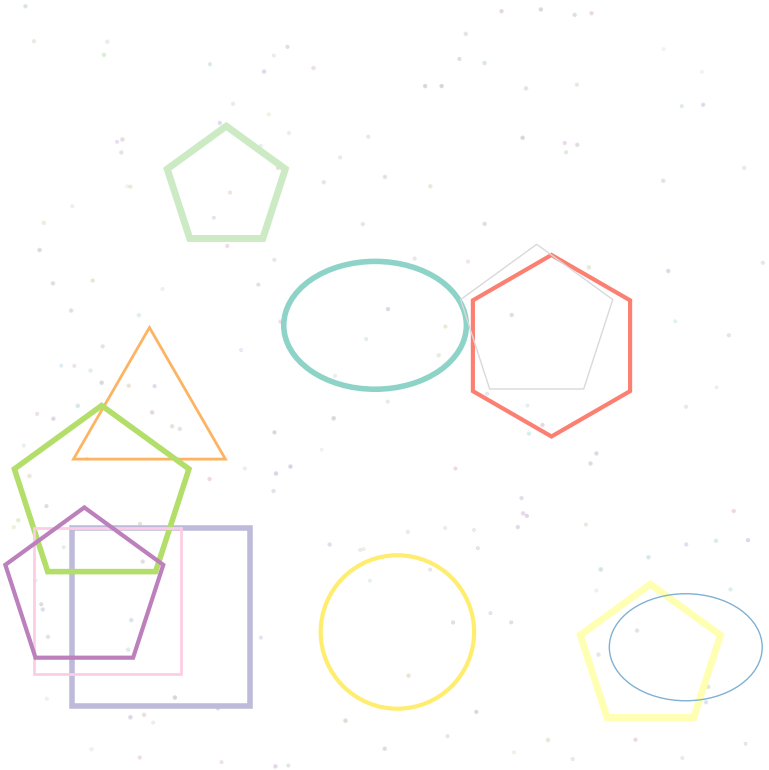[{"shape": "oval", "thickness": 2, "radius": 0.59, "center": [0.487, 0.578]}, {"shape": "pentagon", "thickness": 2.5, "radius": 0.48, "center": [0.845, 0.146]}, {"shape": "square", "thickness": 2, "radius": 0.58, "center": [0.209, 0.198]}, {"shape": "hexagon", "thickness": 1.5, "radius": 0.59, "center": [0.716, 0.551]}, {"shape": "oval", "thickness": 0.5, "radius": 0.5, "center": [0.891, 0.159]}, {"shape": "triangle", "thickness": 1, "radius": 0.57, "center": [0.194, 0.461]}, {"shape": "pentagon", "thickness": 2, "radius": 0.6, "center": [0.132, 0.354]}, {"shape": "square", "thickness": 1, "radius": 0.47, "center": [0.14, 0.219]}, {"shape": "pentagon", "thickness": 0.5, "radius": 0.52, "center": [0.697, 0.579]}, {"shape": "pentagon", "thickness": 1.5, "radius": 0.54, "center": [0.109, 0.233]}, {"shape": "pentagon", "thickness": 2.5, "radius": 0.4, "center": [0.294, 0.756]}, {"shape": "circle", "thickness": 1.5, "radius": 0.5, "center": [0.516, 0.179]}]